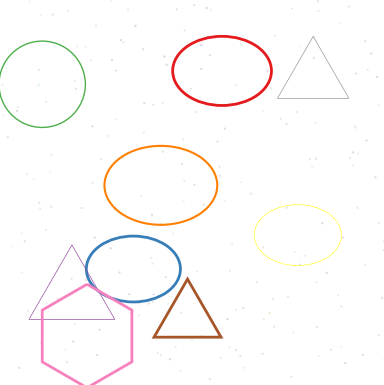[{"shape": "oval", "thickness": 2, "radius": 0.64, "center": [0.577, 0.816]}, {"shape": "oval", "thickness": 2, "radius": 0.61, "center": [0.346, 0.301]}, {"shape": "circle", "thickness": 1, "radius": 0.56, "center": [0.11, 0.781]}, {"shape": "triangle", "thickness": 0.5, "radius": 0.64, "center": [0.187, 0.235]}, {"shape": "oval", "thickness": 1.5, "radius": 0.73, "center": [0.418, 0.519]}, {"shape": "oval", "thickness": 0.5, "radius": 0.57, "center": [0.773, 0.389]}, {"shape": "triangle", "thickness": 2, "radius": 0.5, "center": [0.487, 0.174]}, {"shape": "hexagon", "thickness": 2, "radius": 0.67, "center": [0.226, 0.127]}, {"shape": "triangle", "thickness": 0.5, "radius": 0.54, "center": [0.813, 0.798]}]